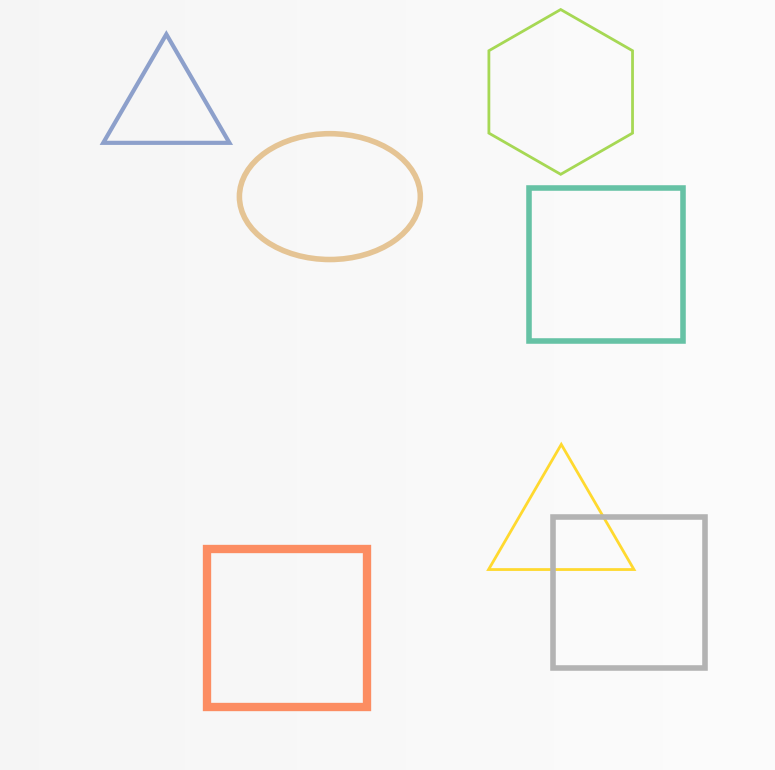[{"shape": "square", "thickness": 2, "radius": 0.5, "center": [0.782, 0.656]}, {"shape": "square", "thickness": 3, "radius": 0.51, "center": [0.371, 0.184]}, {"shape": "triangle", "thickness": 1.5, "radius": 0.47, "center": [0.215, 0.862]}, {"shape": "hexagon", "thickness": 1, "radius": 0.54, "center": [0.723, 0.881]}, {"shape": "triangle", "thickness": 1, "radius": 0.54, "center": [0.724, 0.315]}, {"shape": "oval", "thickness": 2, "radius": 0.58, "center": [0.426, 0.745]}, {"shape": "square", "thickness": 2, "radius": 0.49, "center": [0.812, 0.231]}]